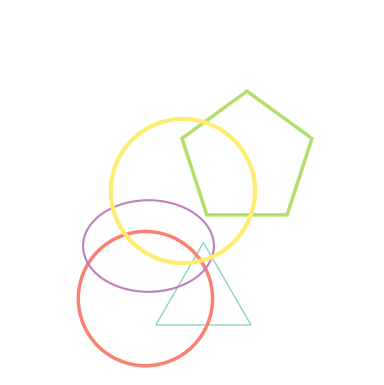[{"shape": "triangle", "thickness": 1, "radius": 0.71, "center": [0.528, 0.227]}, {"shape": "circle", "thickness": 2.5, "radius": 0.87, "center": [0.378, 0.224]}, {"shape": "pentagon", "thickness": 2.5, "radius": 0.89, "center": [0.641, 0.586]}, {"shape": "oval", "thickness": 1.5, "radius": 0.85, "center": [0.386, 0.361]}, {"shape": "circle", "thickness": 3, "radius": 0.94, "center": [0.475, 0.504]}]